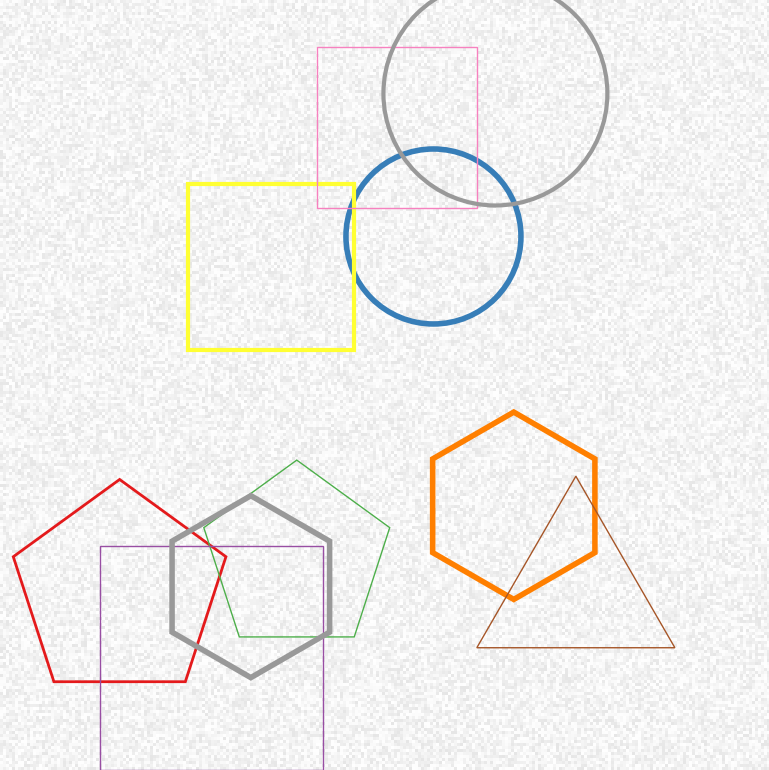[{"shape": "pentagon", "thickness": 1, "radius": 0.73, "center": [0.155, 0.232]}, {"shape": "circle", "thickness": 2, "radius": 0.57, "center": [0.563, 0.693]}, {"shape": "pentagon", "thickness": 0.5, "radius": 0.63, "center": [0.385, 0.276]}, {"shape": "square", "thickness": 0.5, "radius": 0.73, "center": [0.275, 0.145]}, {"shape": "hexagon", "thickness": 2, "radius": 0.61, "center": [0.667, 0.343]}, {"shape": "square", "thickness": 1.5, "radius": 0.54, "center": [0.352, 0.653]}, {"shape": "triangle", "thickness": 0.5, "radius": 0.74, "center": [0.748, 0.233]}, {"shape": "square", "thickness": 0.5, "radius": 0.52, "center": [0.515, 0.835]}, {"shape": "circle", "thickness": 1.5, "radius": 0.73, "center": [0.643, 0.879]}, {"shape": "hexagon", "thickness": 2, "radius": 0.59, "center": [0.326, 0.238]}]